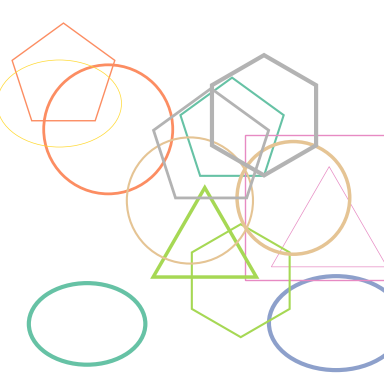[{"shape": "pentagon", "thickness": 1.5, "radius": 0.71, "center": [0.603, 0.657]}, {"shape": "oval", "thickness": 3, "radius": 0.76, "center": [0.226, 0.159]}, {"shape": "pentagon", "thickness": 1, "radius": 0.7, "center": [0.165, 0.8]}, {"shape": "circle", "thickness": 2, "radius": 0.84, "center": [0.281, 0.664]}, {"shape": "oval", "thickness": 3, "radius": 0.87, "center": [0.873, 0.161]}, {"shape": "triangle", "thickness": 0.5, "radius": 0.87, "center": [0.855, 0.394]}, {"shape": "square", "thickness": 1, "radius": 0.95, "center": [0.826, 0.461]}, {"shape": "triangle", "thickness": 2.5, "radius": 0.77, "center": [0.532, 0.358]}, {"shape": "hexagon", "thickness": 1.5, "radius": 0.73, "center": [0.625, 0.271]}, {"shape": "oval", "thickness": 0.5, "radius": 0.81, "center": [0.154, 0.731]}, {"shape": "circle", "thickness": 1.5, "radius": 0.82, "center": [0.493, 0.479]}, {"shape": "circle", "thickness": 2.5, "radius": 0.73, "center": [0.762, 0.486]}, {"shape": "pentagon", "thickness": 2, "radius": 0.79, "center": [0.548, 0.613]}, {"shape": "hexagon", "thickness": 3, "radius": 0.78, "center": [0.686, 0.701]}]